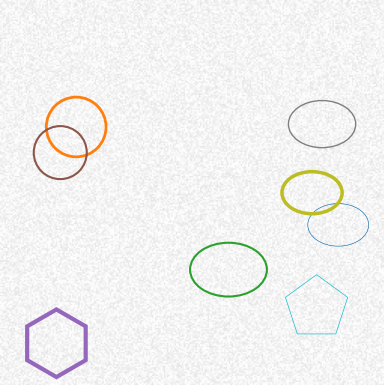[{"shape": "oval", "thickness": 0.5, "radius": 0.4, "center": [0.878, 0.416]}, {"shape": "circle", "thickness": 2, "radius": 0.39, "center": [0.198, 0.67]}, {"shape": "oval", "thickness": 1.5, "radius": 0.5, "center": [0.593, 0.3]}, {"shape": "hexagon", "thickness": 3, "radius": 0.44, "center": [0.147, 0.108]}, {"shape": "circle", "thickness": 1.5, "radius": 0.34, "center": [0.157, 0.604]}, {"shape": "oval", "thickness": 1, "radius": 0.44, "center": [0.836, 0.678]}, {"shape": "oval", "thickness": 2.5, "radius": 0.39, "center": [0.811, 0.5]}, {"shape": "pentagon", "thickness": 0.5, "radius": 0.43, "center": [0.822, 0.201]}]